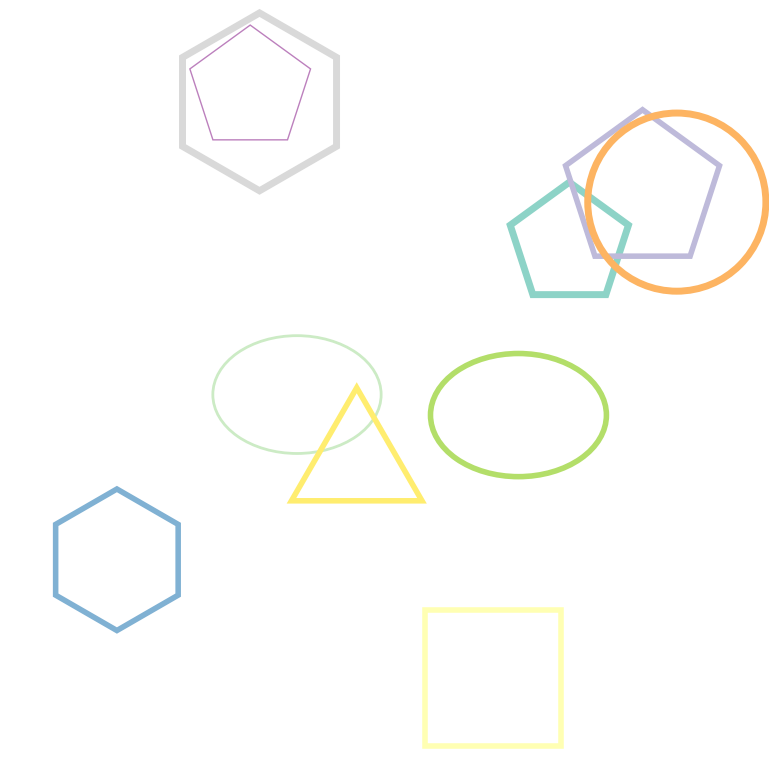[{"shape": "pentagon", "thickness": 2.5, "radius": 0.4, "center": [0.739, 0.683]}, {"shape": "square", "thickness": 2, "radius": 0.44, "center": [0.641, 0.12]}, {"shape": "pentagon", "thickness": 2, "radius": 0.53, "center": [0.834, 0.752]}, {"shape": "hexagon", "thickness": 2, "radius": 0.46, "center": [0.152, 0.273]}, {"shape": "circle", "thickness": 2.5, "radius": 0.58, "center": [0.879, 0.738]}, {"shape": "oval", "thickness": 2, "radius": 0.57, "center": [0.673, 0.461]}, {"shape": "hexagon", "thickness": 2.5, "radius": 0.58, "center": [0.337, 0.868]}, {"shape": "pentagon", "thickness": 0.5, "radius": 0.41, "center": [0.325, 0.885]}, {"shape": "oval", "thickness": 1, "radius": 0.55, "center": [0.386, 0.488]}, {"shape": "triangle", "thickness": 2, "radius": 0.49, "center": [0.463, 0.399]}]